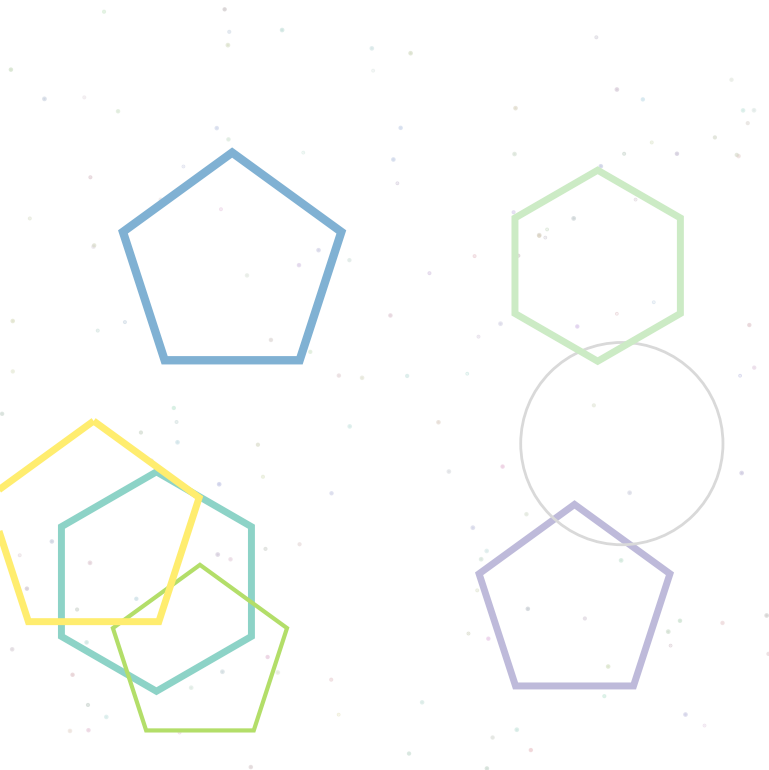[{"shape": "hexagon", "thickness": 2.5, "radius": 0.71, "center": [0.203, 0.245]}, {"shape": "pentagon", "thickness": 2.5, "radius": 0.65, "center": [0.746, 0.215]}, {"shape": "pentagon", "thickness": 3, "radius": 0.75, "center": [0.301, 0.653]}, {"shape": "pentagon", "thickness": 1.5, "radius": 0.59, "center": [0.26, 0.148]}, {"shape": "circle", "thickness": 1, "radius": 0.66, "center": [0.808, 0.424]}, {"shape": "hexagon", "thickness": 2.5, "radius": 0.62, "center": [0.776, 0.655]}, {"shape": "pentagon", "thickness": 2.5, "radius": 0.72, "center": [0.122, 0.309]}]